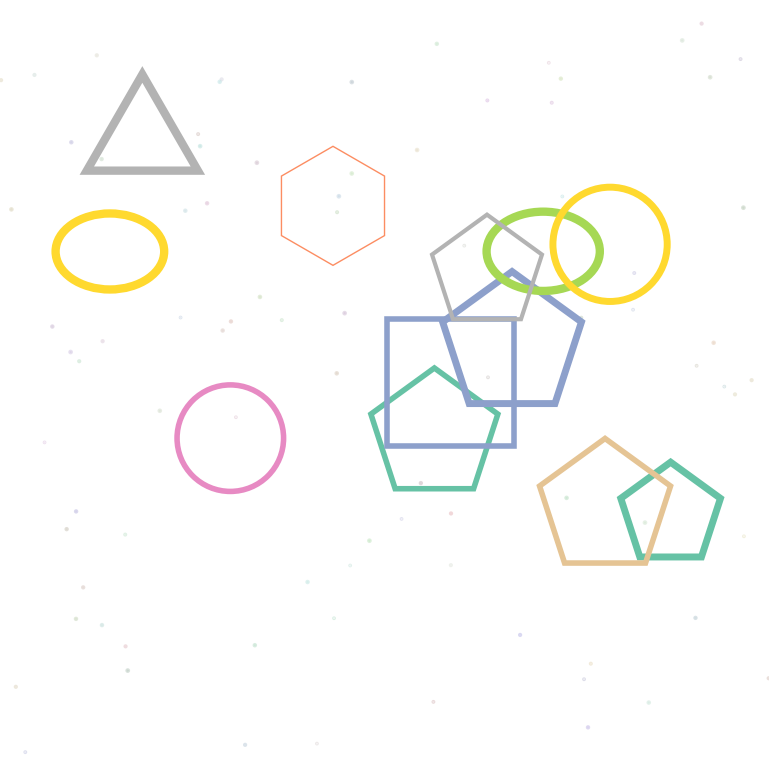[{"shape": "pentagon", "thickness": 2.5, "radius": 0.34, "center": [0.871, 0.332]}, {"shape": "pentagon", "thickness": 2, "radius": 0.43, "center": [0.564, 0.435]}, {"shape": "hexagon", "thickness": 0.5, "radius": 0.39, "center": [0.432, 0.733]}, {"shape": "pentagon", "thickness": 2.5, "radius": 0.47, "center": [0.665, 0.553]}, {"shape": "square", "thickness": 2, "radius": 0.41, "center": [0.586, 0.503]}, {"shape": "circle", "thickness": 2, "radius": 0.35, "center": [0.299, 0.431]}, {"shape": "oval", "thickness": 3, "radius": 0.37, "center": [0.705, 0.674]}, {"shape": "oval", "thickness": 3, "radius": 0.35, "center": [0.143, 0.673]}, {"shape": "circle", "thickness": 2.5, "radius": 0.37, "center": [0.792, 0.683]}, {"shape": "pentagon", "thickness": 2, "radius": 0.45, "center": [0.786, 0.341]}, {"shape": "triangle", "thickness": 3, "radius": 0.42, "center": [0.185, 0.82]}, {"shape": "pentagon", "thickness": 1.5, "radius": 0.38, "center": [0.632, 0.646]}]